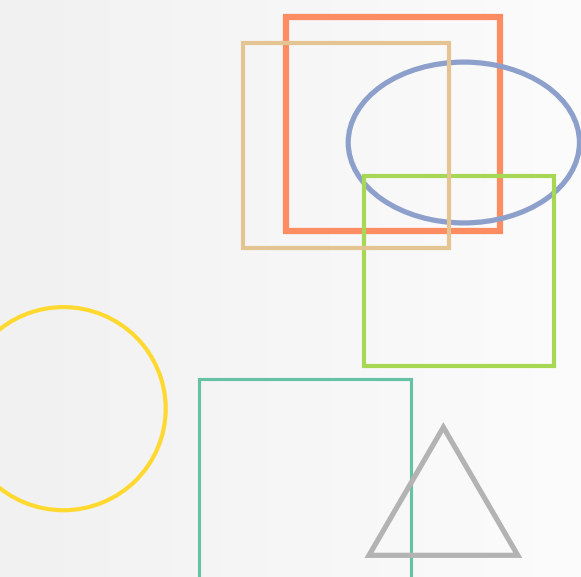[{"shape": "square", "thickness": 1.5, "radius": 0.91, "center": [0.525, 0.162]}, {"shape": "square", "thickness": 3, "radius": 0.92, "center": [0.676, 0.784]}, {"shape": "oval", "thickness": 2.5, "radius": 0.99, "center": [0.798, 0.752]}, {"shape": "square", "thickness": 2, "radius": 0.82, "center": [0.79, 0.53]}, {"shape": "circle", "thickness": 2, "radius": 0.88, "center": [0.109, 0.291]}, {"shape": "square", "thickness": 2, "radius": 0.89, "center": [0.595, 0.747]}, {"shape": "triangle", "thickness": 2.5, "radius": 0.74, "center": [0.763, 0.111]}]